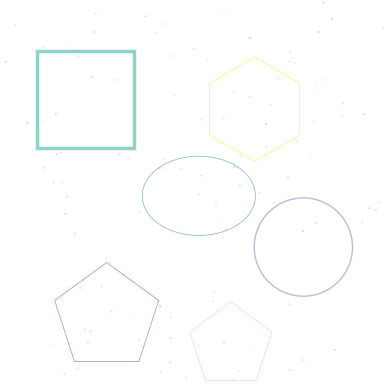[{"shape": "square", "thickness": 2.5, "radius": 0.63, "center": [0.223, 0.741]}, {"shape": "circle", "thickness": 1, "radius": 0.64, "center": [0.788, 0.358]}, {"shape": "oval", "thickness": 0.5, "radius": 0.74, "center": [0.516, 0.491]}, {"shape": "pentagon", "thickness": 0.5, "radius": 0.56, "center": [0.6, 0.103]}, {"shape": "pentagon", "thickness": 0.5, "radius": 0.71, "center": [0.277, 0.176]}, {"shape": "hexagon", "thickness": 0.5, "radius": 0.67, "center": [0.661, 0.716]}]